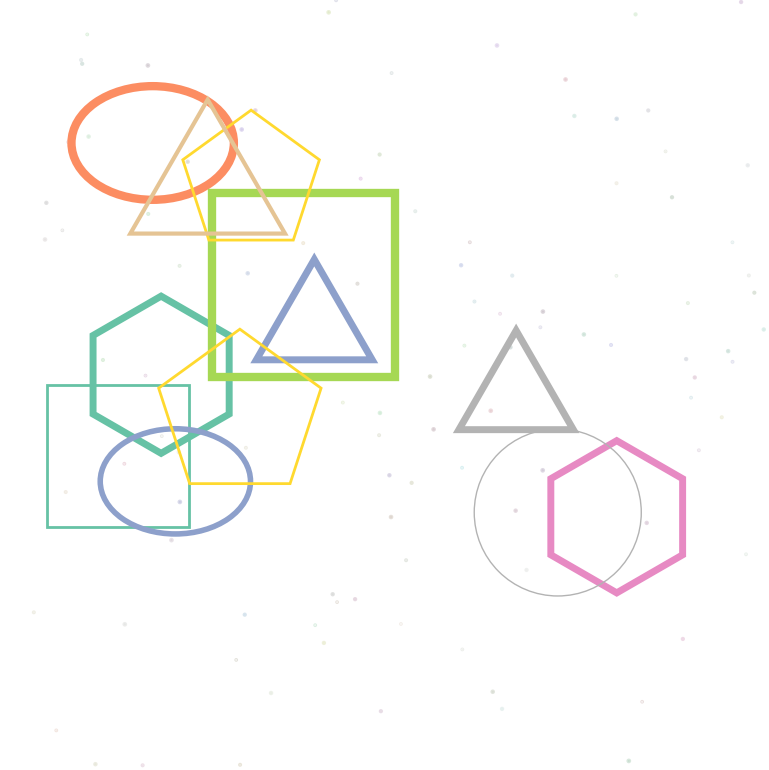[{"shape": "hexagon", "thickness": 2.5, "radius": 0.51, "center": [0.209, 0.513]}, {"shape": "square", "thickness": 1, "radius": 0.46, "center": [0.154, 0.408]}, {"shape": "oval", "thickness": 3, "radius": 0.53, "center": [0.198, 0.814]}, {"shape": "triangle", "thickness": 2.5, "radius": 0.43, "center": [0.408, 0.576]}, {"shape": "oval", "thickness": 2, "radius": 0.49, "center": [0.228, 0.375]}, {"shape": "hexagon", "thickness": 2.5, "radius": 0.49, "center": [0.801, 0.329]}, {"shape": "square", "thickness": 3, "radius": 0.59, "center": [0.394, 0.63]}, {"shape": "pentagon", "thickness": 1, "radius": 0.55, "center": [0.312, 0.462]}, {"shape": "pentagon", "thickness": 1, "radius": 0.47, "center": [0.326, 0.764]}, {"shape": "triangle", "thickness": 1.5, "radius": 0.58, "center": [0.27, 0.755]}, {"shape": "triangle", "thickness": 2.5, "radius": 0.43, "center": [0.67, 0.485]}, {"shape": "circle", "thickness": 0.5, "radius": 0.54, "center": [0.724, 0.334]}]